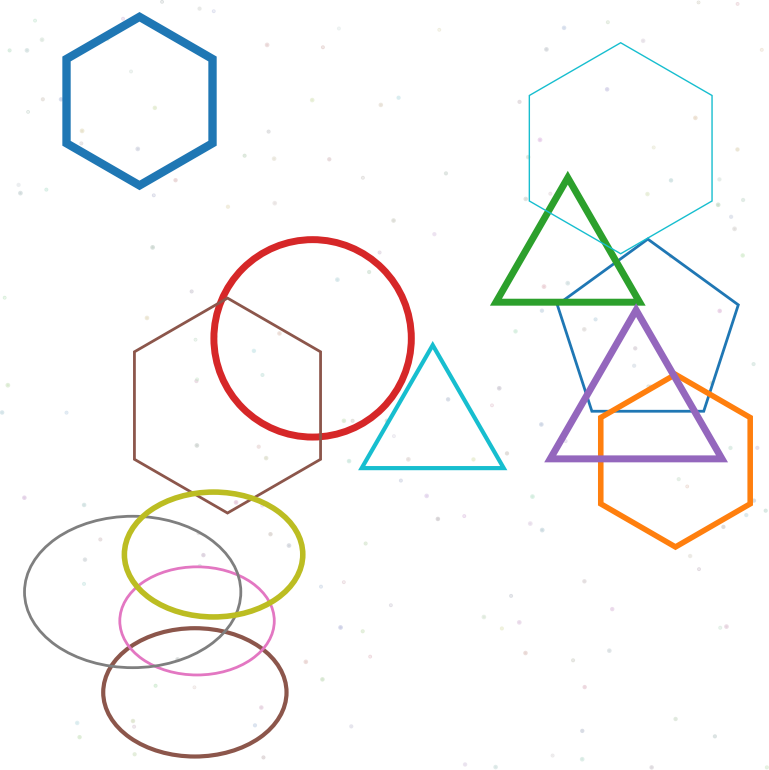[{"shape": "hexagon", "thickness": 3, "radius": 0.55, "center": [0.181, 0.869]}, {"shape": "pentagon", "thickness": 1, "radius": 0.62, "center": [0.841, 0.566]}, {"shape": "hexagon", "thickness": 2, "radius": 0.56, "center": [0.877, 0.402]}, {"shape": "triangle", "thickness": 2.5, "radius": 0.54, "center": [0.737, 0.661]}, {"shape": "circle", "thickness": 2.5, "radius": 0.64, "center": [0.406, 0.561]}, {"shape": "triangle", "thickness": 2.5, "radius": 0.64, "center": [0.826, 0.468]}, {"shape": "oval", "thickness": 1.5, "radius": 0.6, "center": [0.253, 0.101]}, {"shape": "hexagon", "thickness": 1, "radius": 0.7, "center": [0.295, 0.473]}, {"shape": "oval", "thickness": 1, "radius": 0.5, "center": [0.256, 0.194]}, {"shape": "oval", "thickness": 1, "radius": 0.7, "center": [0.172, 0.231]}, {"shape": "oval", "thickness": 2, "radius": 0.58, "center": [0.277, 0.28]}, {"shape": "hexagon", "thickness": 0.5, "radius": 0.68, "center": [0.806, 0.807]}, {"shape": "triangle", "thickness": 1.5, "radius": 0.53, "center": [0.562, 0.445]}]